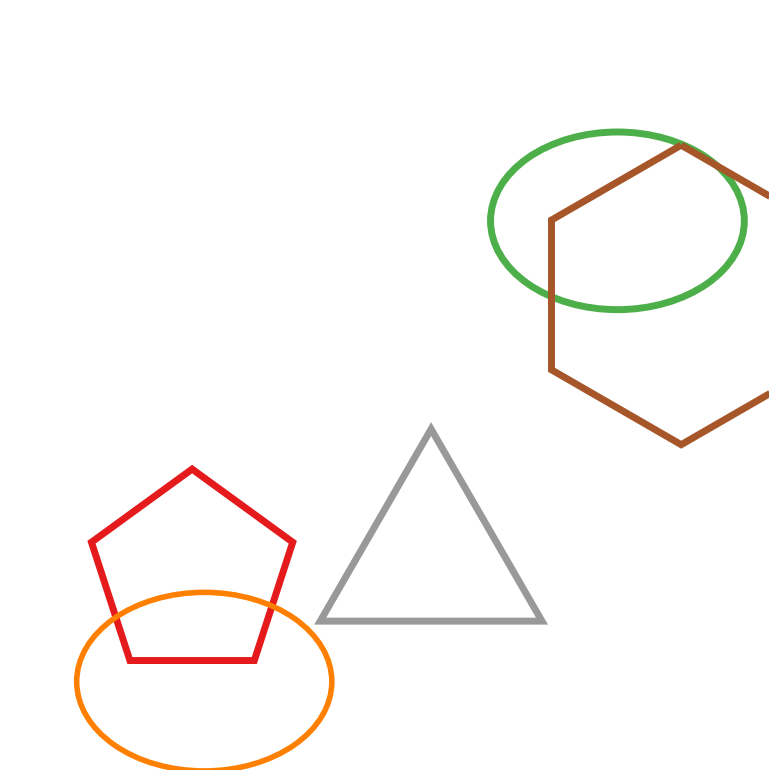[{"shape": "pentagon", "thickness": 2.5, "radius": 0.69, "center": [0.249, 0.253]}, {"shape": "oval", "thickness": 2.5, "radius": 0.82, "center": [0.802, 0.713]}, {"shape": "oval", "thickness": 2, "radius": 0.83, "center": [0.265, 0.115]}, {"shape": "hexagon", "thickness": 2.5, "radius": 0.97, "center": [0.885, 0.617]}, {"shape": "triangle", "thickness": 2.5, "radius": 0.83, "center": [0.56, 0.276]}]